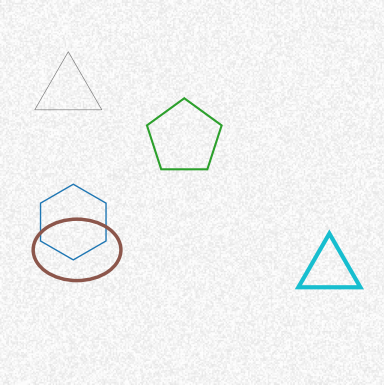[{"shape": "hexagon", "thickness": 1, "radius": 0.49, "center": [0.19, 0.423]}, {"shape": "pentagon", "thickness": 1.5, "radius": 0.51, "center": [0.479, 0.643]}, {"shape": "oval", "thickness": 2.5, "radius": 0.57, "center": [0.2, 0.351]}, {"shape": "triangle", "thickness": 0.5, "radius": 0.5, "center": [0.177, 0.765]}, {"shape": "triangle", "thickness": 3, "radius": 0.47, "center": [0.855, 0.3]}]